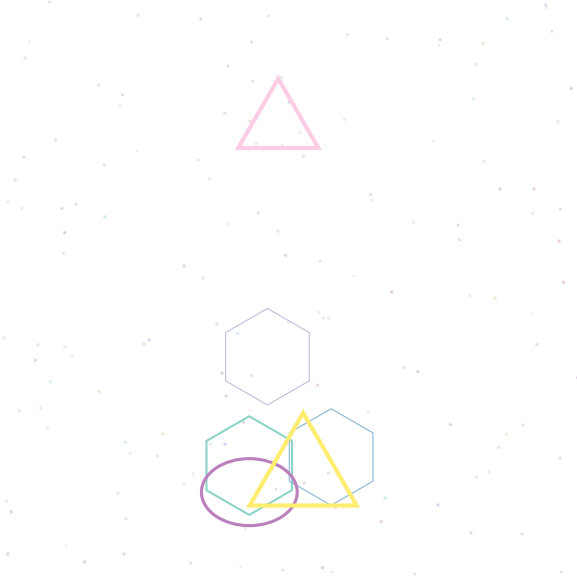[{"shape": "hexagon", "thickness": 1, "radius": 0.43, "center": [0.432, 0.193]}, {"shape": "hexagon", "thickness": 0.5, "radius": 0.42, "center": [0.463, 0.381]}, {"shape": "hexagon", "thickness": 0.5, "radius": 0.42, "center": [0.573, 0.208]}, {"shape": "triangle", "thickness": 2, "radius": 0.4, "center": [0.482, 0.783]}, {"shape": "oval", "thickness": 1.5, "radius": 0.41, "center": [0.432, 0.147]}, {"shape": "triangle", "thickness": 2, "radius": 0.53, "center": [0.525, 0.177]}]